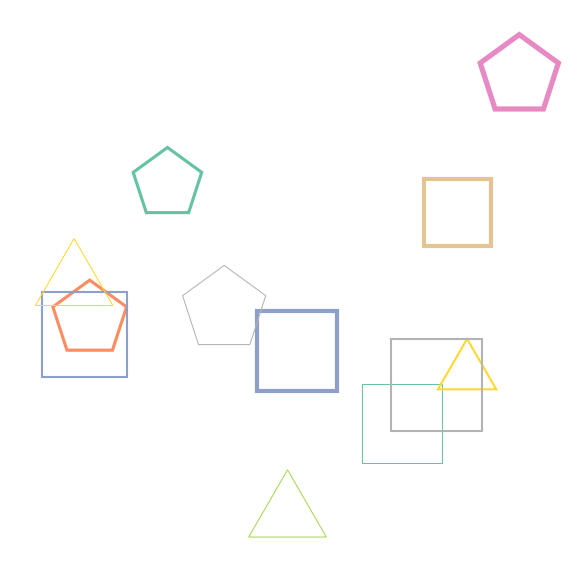[{"shape": "pentagon", "thickness": 1.5, "radius": 0.31, "center": [0.29, 0.681]}, {"shape": "square", "thickness": 0.5, "radius": 0.35, "center": [0.695, 0.266]}, {"shape": "pentagon", "thickness": 1.5, "radius": 0.34, "center": [0.155, 0.447]}, {"shape": "square", "thickness": 1, "radius": 0.37, "center": [0.146, 0.42]}, {"shape": "square", "thickness": 2, "radius": 0.35, "center": [0.514, 0.391]}, {"shape": "pentagon", "thickness": 2.5, "radius": 0.36, "center": [0.899, 0.868]}, {"shape": "triangle", "thickness": 0.5, "radius": 0.39, "center": [0.498, 0.108]}, {"shape": "triangle", "thickness": 0.5, "radius": 0.39, "center": [0.128, 0.509]}, {"shape": "triangle", "thickness": 1, "radius": 0.29, "center": [0.809, 0.354]}, {"shape": "square", "thickness": 2, "radius": 0.29, "center": [0.792, 0.631]}, {"shape": "square", "thickness": 1, "radius": 0.4, "center": [0.756, 0.333]}, {"shape": "pentagon", "thickness": 0.5, "radius": 0.38, "center": [0.388, 0.464]}]